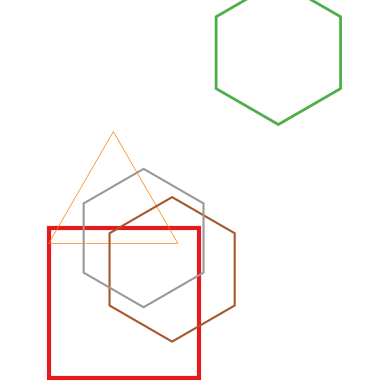[{"shape": "square", "thickness": 3, "radius": 0.98, "center": [0.323, 0.213]}, {"shape": "hexagon", "thickness": 2, "radius": 0.93, "center": [0.723, 0.863]}, {"shape": "triangle", "thickness": 0.5, "radius": 0.97, "center": [0.294, 0.465]}, {"shape": "hexagon", "thickness": 1.5, "radius": 0.94, "center": [0.447, 0.3]}, {"shape": "hexagon", "thickness": 1.5, "radius": 0.9, "center": [0.373, 0.382]}]